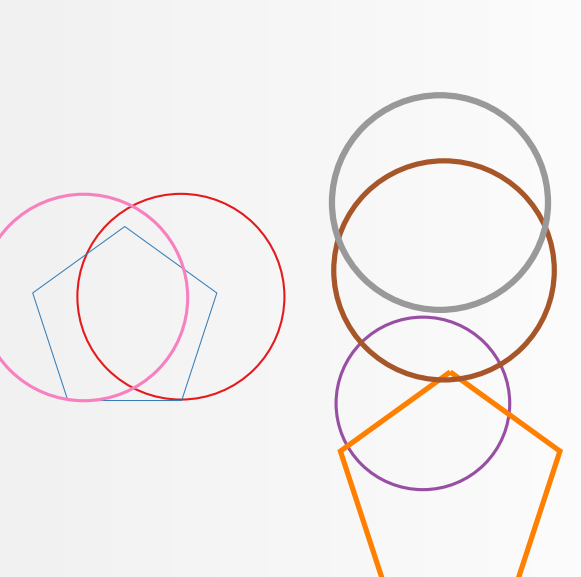[{"shape": "circle", "thickness": 1, "radius": 0.89, "center": [0.311, 0.485]}, {"shape": "pentagon", "thickness": 0.5, "radius": 0.83, "center": [0.215, 0.44]}, {"shape": "circle", "thickness": 1.5, "radius": 0.75, "center": [0.728, 0.301]}, {"shape": "pentagon", "thickness": 2.5, "radius": 0.99, "center": [0.775, 0.157]}, {"shape": "circle", "thickness": 2.5, "radius": 0.95, "center": [0.764, 0.531]}, {"shape": "circle", "thickness": 1.5, "radius": 0.89, "center": [0.144, 0.484]}, {"shape": "circle", "thickness": 3, "radius": 0.93, "center": [0.757, 0.648]}]